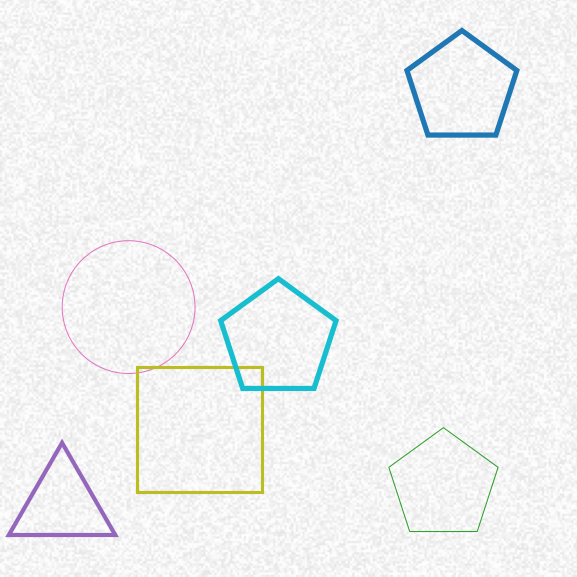[{"shape": "pentagon", "thickness": 2.5, "radius": 0.5, "center": [0.8, 0.846]}, {"shape": "pentagon", "thickness": 0.5, "radius": 0.5, "center": [0.768, 0.159]}, {"shape": "triangle", "thickness": 2, "radius": 0.53, "center": [0.107, 0.126]}, {"shape": "circle", "thickness": 0.5, "radius": 0.58, "center": [0.223, 0.467]}, {"shape": "square", "thickness": 1.5, "radius": 0.54, "center": [0.345, 0.255]}, {"shape": "pentagon", "thickness": 2.5, "radius": 0.53, "center": [0.482, 0.411]}]